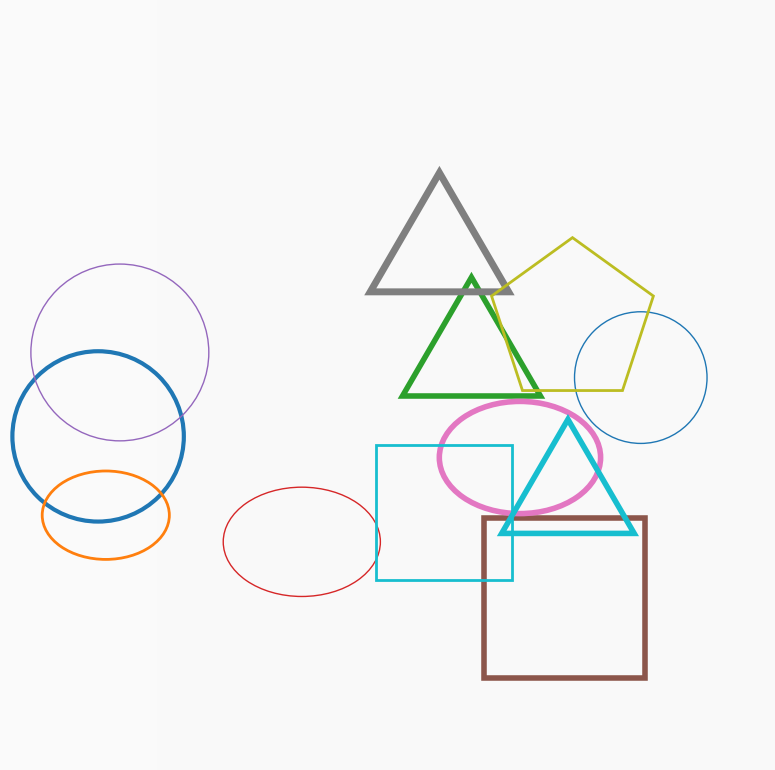[{"shape": "circle", "thickness": 1.5, "radius": 0.55, "center": [0.127, 0.433]}, {"shape": "circle", "thickness": 0.5, "radius": 0.43, "center": [0.827, 0.51]}, {"shape": "oval", "thickness": 1, "radius": 0.41, "center": [0.136, 0.331]}, {"shape": "triangle", "thickness": 2, "radius": 0.51, "center": [0.608, 0.537]}, {"shape": "oval", "thickness": 0.5, "radius": 0.51, "center": [0.389, 0.296]}, {"shape": "circle", "thickness": 0.5, "radius": 0.57, "center": [0.155, 0.542]}, {"shape": "square", "thickness": 2, "radius": 0.52, "center": [0.729, 0.223]}, {"shape": "oval", "thickness": 2, "radius": 0.52, "center": [0.671, 0.406]}, {"shape": "triangle", "thickness": 2.5, "radius": 0.52, "center": [0.567, 0.673]}, {"shape": "pentagon", "thickness": 1, "radius": 0.55, "center": [0.739, 0.582]}, {"shape": "square", "thickness": 1, "radius": 0.44, "center": [0.573, 0.335]}, {"shape": "triangle", "thickness": 2, "radius": 0.49, "center": [0.733, 0.357]}]